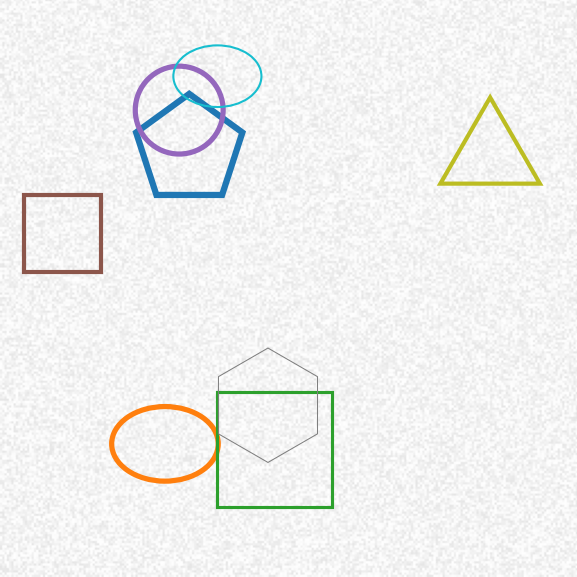[{"shape": "pentagon", "thickness": 3, "radius": 0.48, "center": [0.328, 0.74]}, {"shape": "oval", "thickness": 2.5, "radius": 0.46, "center": [0.286, 0.231]}, {"shape": "square", "thickness": 1.5, "radius": 0.5, "center": [0.475, 0.221]}, {"shape": "circle", "thickness": 2.5, "radius": 0.38, "center": [0.31, 0.808]}, {"shape": "square", "thickness": 2, "radius": 0.34, "center": [0.108, 0.594]}, {"shape": "hexagon", "thickness": 0.5, "radius": 0.5, "center": [0.464, 0.297]}, {"shape": "triangle", "thickness": 2, "radius": 0.5, "center": [0.849, 0.731]}, {"shape": "oval", "thickness": 1, "radius": 0.38, "center": [0.376, 0.867]}]